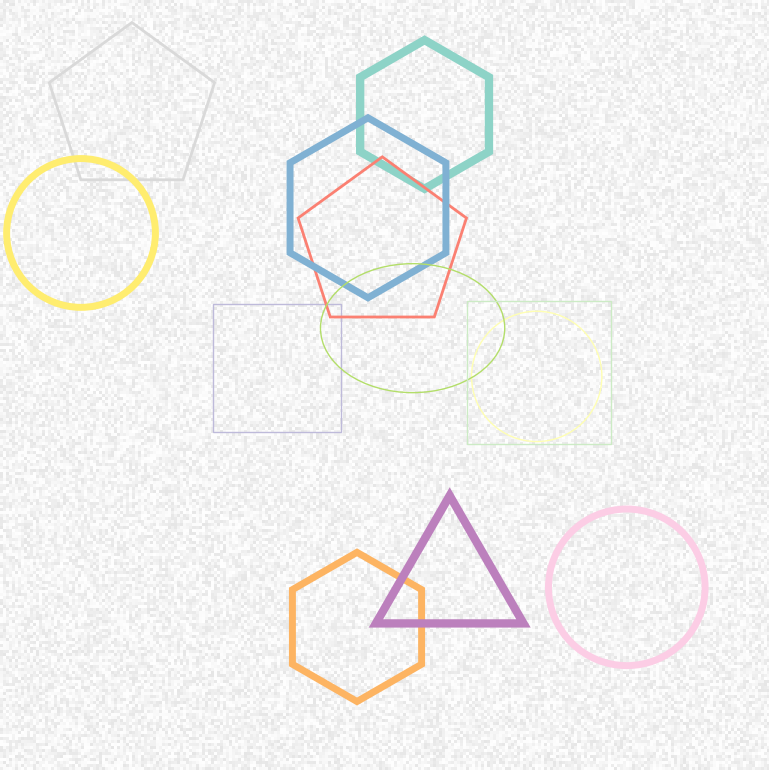[{"shape": "hexagon", "thickness": 3, "radius": 0.48, "center": [0.551, 0.851]}, {"shape": "circle", "thickness": 0.5, "radius": 0.42, "center": [0.697, 0.511]}, {"shape": "square", "thickness": 0.5, "radius": 0.41, "center": [0.36, 0.522]}, {"shape": "pentagon", "thickness": 1, "radius": 0.57, "center": [0.496, 0.681]}, {"shape": "hexagon", "thickness": 2.5, "radius": 0.58, "center": [0.478, 0.73]}, {"shape": "hexagon", "thickness": 2.5, "radius": 0.48, "center": [0.464, 0.186]}, {"shape": "oval", "thickness": 0.5, "radius": 0.6, "center": [0.536, 0.574]}, {"shape": "circle", "thickness": 2.5, "radius": 0.51, "center": [0.814, 0.237]}, {"shape": "pentagon", "thickness": 1, "radius": 0.56, "center": [0.171, 0.858]}, {"shape": "triangle", "thickness": 3, "radius": 0.55, "center": [0.584, 0.246]}, {"shape": "square", "thickness": 0.5, "radius": 0.47, "center": [0.7, 0.517]}, {"shape": "circle", "thickness": 2.5, "radius": 0.48, "center": [0.105, 0.697]}]